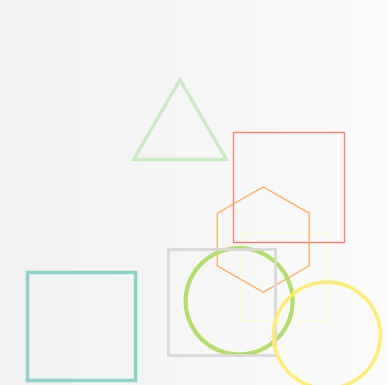[{"shape": "square", "thickness": 2.5, "radius": 0.7, "center": [0.209, 0.153]}, {"shape": "square", "thickness": 0.5, "radius": 0.57, "center": [0.734, 0.281]}, {"shape": "square", "thickness": 1, "radius": 0.71, "center": [0.744, 0.513]}, {"shape": "hexagon", "thickness": 1, "radius": 0.68, "center": [0.679, 0.378]}, {"shape": "circle", "thickness": 3, "radius": 0.69, "center": [0.617, 0.218]}, {"shape": "square", "thickness": 2, "radius": 0.69, "center": [0.571, 0.216]}, {"shape": "triangle", "thickness": 2.5, "radius": 0.69, "center": [0.465, 0.655]}, {"shape": "circle", "thickness": 2.5, "radius": 0.69, "center": [0.844, 0.129]}]